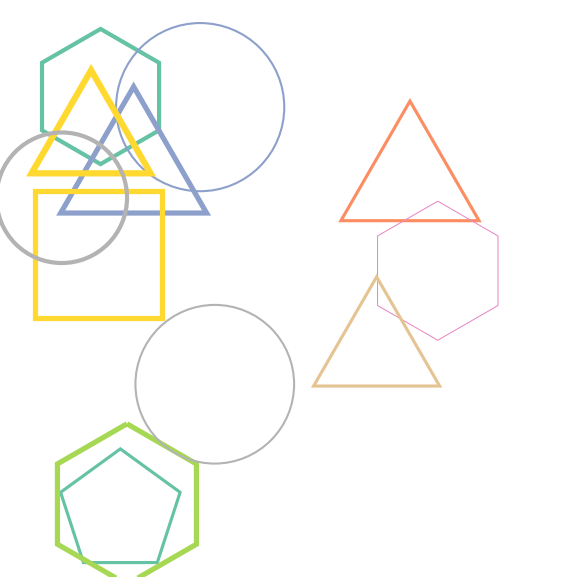[{"shape": "hexagon", "thickness": 2, "radius": 0.59, "center": [0.174, 0.832]}, {"shape": "pentagon", "thickness": 1.5, "radius": 0.54, "center": [0.208, 0.113]}, {"shape": "triangle", "thickness": 1.5, "radius": 0.69, "center": [0.71, 0.686]}, {"shape": "triangle", "thickness": 2.5, "radius": 0.73, "center": [0.231, 0.703]}, {"shape": "circle", "thickness": 1, "radius": 0.73, "center": [0.347, 0.814]}, {"shape": "hexagon", "thickness": 0.5, "radius": 0.6, "center": [0.758, 0.53]}, {"shape": "hexagon", "thickness": 2.5, "radius": 0.69, "center": [0.22, 0.126]}, {"shape": "square", "thickness": 2.5, "radius": 0.55, "center": [0.171, 0.559]}, {"shape": "triangle", "thickness": 3, "radius": 0.6, "center": [0.158, 0.759]}, {"shape": "triangle", "thickness": 1.5, "radius": 0.63, "center": [0.652, 0.394]}, {"shape": "circle", "thickness": 2, "radius": 0.57, "center": [0.107, 0.657]}, {"shape": "circle", "thickness": 1, "radius": 0.69, "center": [0.372, 0.334]}]